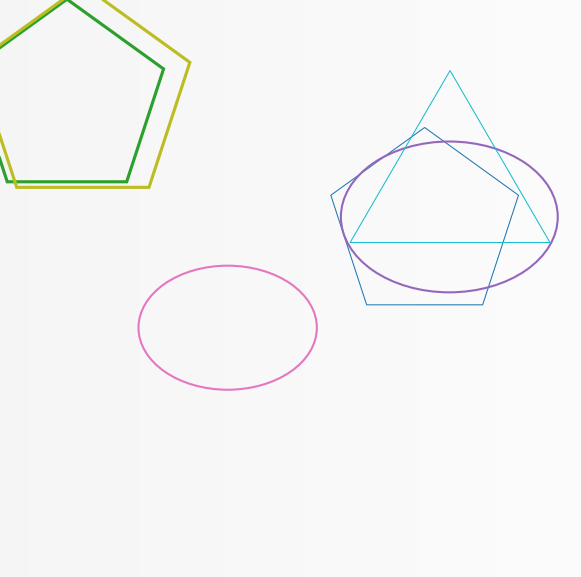[{"shape": "pentagon", "thickness": 0.5, "radius": 0.85, "center": [0.731, 0.609]}, {"shape": "pentagon", "thickness": 1.5, "radius": 0.87, "center": [0.115, 0.826]}, {"shape": "oval", "thickness": 1, "radius": 0.93, "center": [0.773, 0.624]}, {"shape": "oval", "thickness": 1, "radius": 0.77, "center": [0.392, 0.432]}, {"shape": "pentagon", "thickness": 1.5, "radius": 0.97, "center": [0.143, 0.831]}, {"shape": "triangle", "thickness": 0.5, "radius": 0.99, "center": [0.774, 0.678]}]